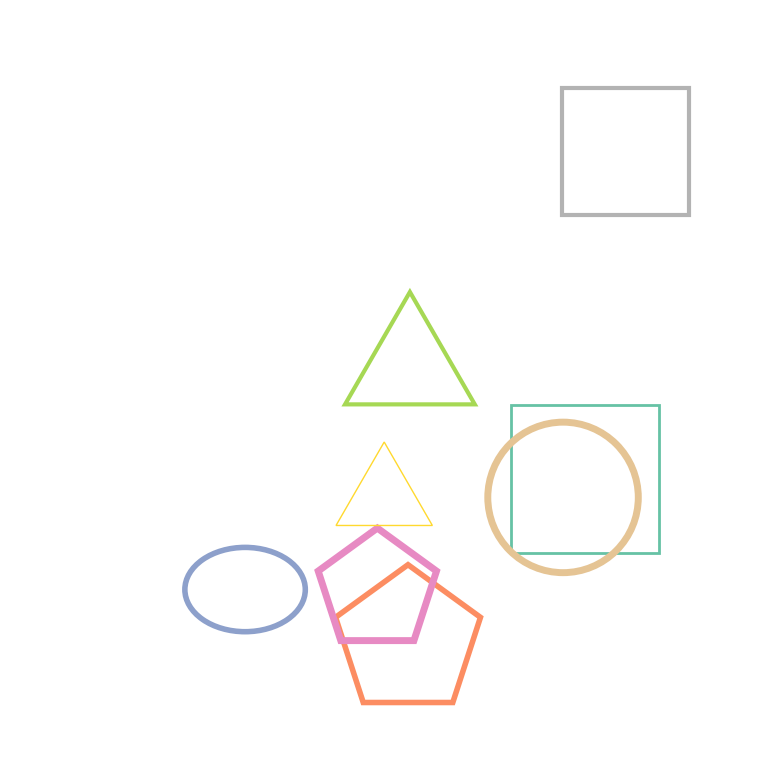[{"shape": "square", "thickness": 1, "radius": 0.48, "center": [0.76, 0.378]}, {"shape": "pentagon", "thickness": 2, "radius": 0.49, "center": [0.53, 0.168]}, {"shape": "oval", "thickness": 2, "radius": 0.39, "center": [0.318, 0.234]}, {"shape": "pentagon", "thickness": 2.5, "radius": 0.4, "center": [0.49, 0.233]}, {"shape": "triangle", "thickness": 1.5, "radius": 0.49, "center": [0.532, 0.523]}, {"shape": "triangle", "thickness": 0.5, "radius": 0.36, "center": [0.499, 0.354]}, {"shape": "circle", "thickness": 2.5, "radius": 0.49, "center": [0.731, 0.354]}, {"shape": "square", "thickness": 1.5, "radius": 0.41, "center": [0.812, 0.803]}]